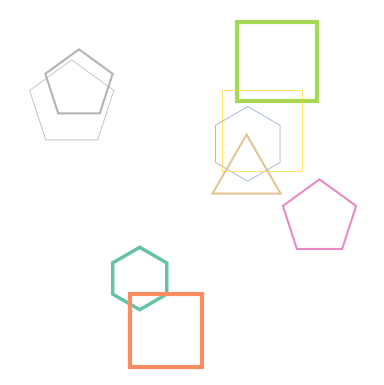[{"shape": "hexagon", "thickness": 2.5, "radius": 0.41, "center": [0.363, 0.277]}, {"shape": "square", "thickness": 3, "radius": 0.47, "center": [0.431, 0.142]}, {"shape": "hexagon", "thickness": 0.5, "radius": 0.48, "center": [0.644, 0.626]}, {"shape": "pentagon", "thickness": 1.5, "radius": 0.5, "center": [0.83, 0.434]}, {"shape": "square", "thickness": 3, "radius": 0.52, "center": [0.719, 0.84]}, {"shape": "square", "thickness": 0.5, "radius": 0.52, "center": [0.68, 0.661]}, {"shape": "triangle", "thickness": 1.5, "radius": 0.51, "center": [0.64, 0.548]}, {"shape": "pentagon", "thickness": 1.5, "radius": 0.46, "center": [0.205, 0.78]}, {"shape": "pentagon", "thickness": 0.5, "radius": 0.57, "center": [0.186, 0.73]}]